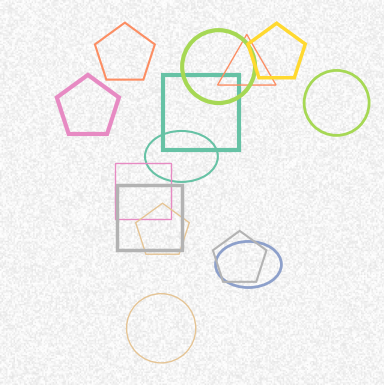[{"shape": "square", "thickness": 3, "radius": 0.49, "center": [0.522, 0.708]}, {"shape": "oval", "thickness": 1.5, "radius": 0.47, "center": [0.471, 0.594]}, {"shape": "pentagon", "thickness": 1.5, "radius": 0.41, "center": [0.324, 0.859]}, {"shape": "triangle", "thickness": 1, "radius": 0.44, "center": [0.641, 0.823]}, {"shape": "oval", "thickness": 2, "radius": 0.43, "center": [0.645, 0.313]}, {"shape": "square", "thickness": 1, "radius": 0.37, "center": [0.372, 0.504]}, {"shape": "pentagon", "thickness": 3, "radius": 0.42, "center": [0.228, 0.721]}, {"shape": "circle", "thickness": 3, "radius": 0.47, "center": [0.568, 0.827]}, {"shape": "circle", "thickness": 2, "radius": 0.42, "center": [0.874, 0.733]}, {"shape": "pentagon", "thickness": 2.5, "radius": 0.39, "center": [0.719, 0.861]}, {"shape": "pentagon", "thickness": 1, "radius": 0.37, "center": [0.422, 0.399]}, {"shape": "circle", "thickness": 1, "radius": 0.45, "center": [0.419, 0.147]}, {"shape": "pentagon", "thickness": 1.5, "radius": 0.37, "center": [0.623, 0.327]}, {"shape": "square", "thickness": 2.5, "radius": 0.42, "center": [0.388, 0.436]}]